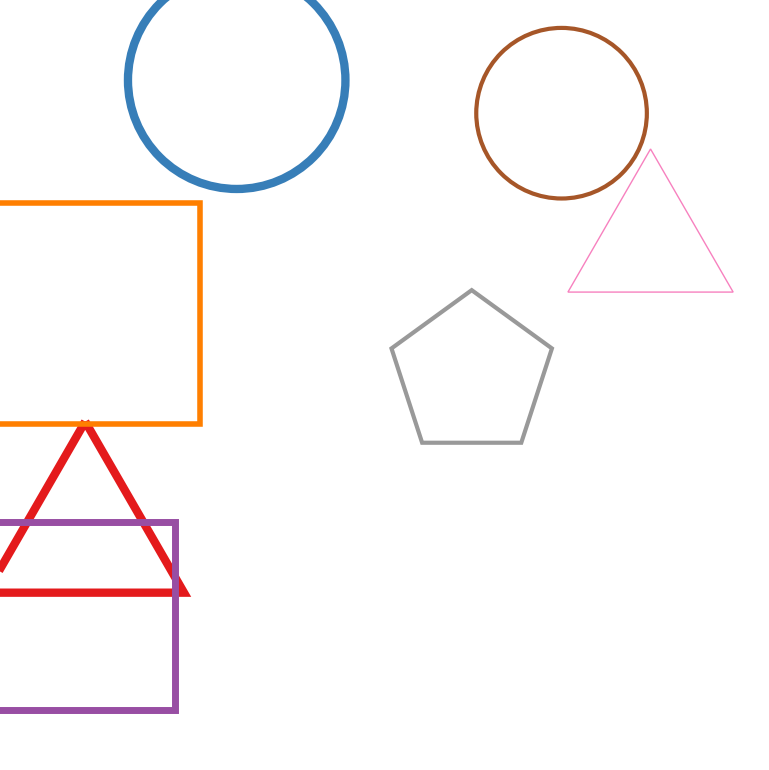[{"shape": "triangle", "thickness": 3, "radius": 0.74, "center": [0.111, 0.304]}, {"shape": "circle", "thickness": 3, "radius": 0.71, "center": [0.307, 0.896]}, {"shape": "square", "thickness": 2.5, "radius": 0.61, "center": [0.106, 0.2]}, {"shape": "square", "thickness": 2, "radius": 0.72, "center": [0.116, 0.593]}, {"shape": "circle", "thickness": 1.5, "radius": 0.55, "center": [0.729, 0.853]}, {"shape": "triangle", "thickness": 0.5, "radius": 0.62, "center": [0.845, 0.683]}, {"shape": "pentagon", "thickness": 1.5, "radius": 0.55, "center": [0.613, 0.514]}]